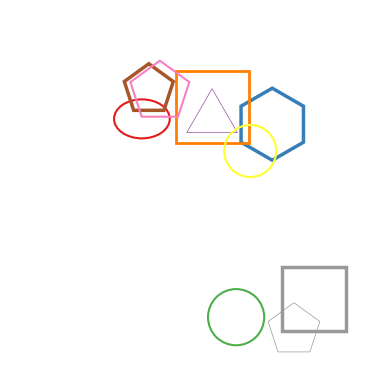[{"shape": "oval", "thickness": 1.5, "radius": 0.36, "center": [0.369, 0.691]}, {"shape": "hexagon", "thickness": 2.5, "radius": 0.47, "center": [0.707, 0.677]}, {"shape": "circle", "thickness": 1.5, "radius": 0.36, "center": [0.613, 0.176]}, {"shape": "triangle", "thickness": 0.5, "radius": 0.38, "center": [0.551, 0.694]}, {"shape": "square", "thickness": 2, "radius": 0.47, "center": [0.552, 0.722]}, {"shape": "circle", "thickness": 1.5, "radius": 0.34, "center": [0.65, 0.608]}, {"shape": "pentagon", "thickness": 2.5, "radius": 0.33, "center": [0.386, 0.768]}, {"shape": "pentagon", "thickness": 1.5, "radius": 0.4, "center": [0.415, 0.762]}, {"shape": "pentagon", "thickness": 0.5, "radius": 0.35, "center": [0.763, 0.143]}, {"shape": "square", "thickness": 2.5, "radius": 0.42, "center": [0.816, 0.224]}]